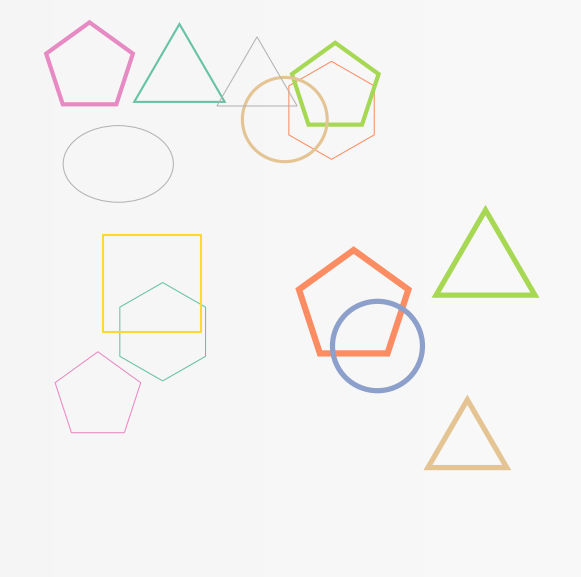[{"shape": "hexagon", "thickness": 0.5, "radius": 0.43, "center": [0.28, 0.425]}, {"shape": "triangle", "thickness": 1, "radius": 0.45, "center": [0.309, 0.868]}, {"shape": "pentagon", "thickness": 3, "radius": 0.49, "center": [0.609, 0.467]}, {"shape": "hexagon", "thickness": 0.5, "radius": 0.42, "center": [0.57, 0.808]}, {"shape": "circle", "thickness": 2.5, "radius": 0.39, "center": [0.649, 0.4]}, {"shape": "pentagon", "thickness": 0.5, "radius": 0.39, "center": [0.168, 0.313]}, {"shape": "pentagon", "thickness": 2, "radius": 0.39, "center": [0.154, 0.882]}, {"shape": "pentagon", "thickness": 2, "radius": 0.39, "center": [0.577, 0.847]}, {"shape": "triangle", "thickness": 2.5, "radius": 0.49, "center": [0.835, 0.537]}, {"shape": "square", "thickness": 1, "radius": 0.42, "center": [0.262, 0.508]}, {"shape": "circle", "thickness": 1.5, "radius": 0.36, "center": [0.49, 0.792]}, {"shape": "triangle", "thickness": 2.5, "radius": 0.39, "center": [0.804, 0.229]}, {"shape": "oval", "thickness": 0.5, "radius": 0.47, "center": [0.203, 0.715]}, {"shape": "triangle", "thickness": 0.5, "radius": 0.4, "center": [0.442, 0.856]}]